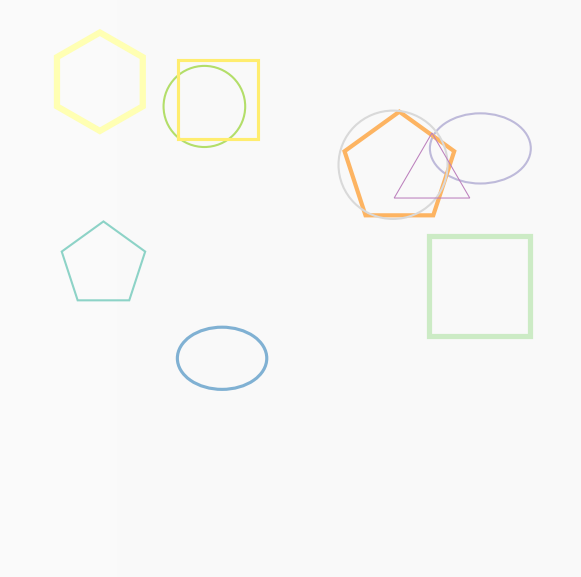[{"shape": "pentagon", "thickness": 1, "radius": 0.38, "center": [0.178, 0.54]}, {"shape": "hexagon", "thickness": 3, "radius": 0.43, "center": [0.172, 0.858]}, {"shape": "oval", "thickness": 1, "radius": 0.43, "center": [0.826, 0.742]}, {"shape": "oval", "thickness": 1.5, "radius": 0.38, "center": [0.382, 0.379]}, {"shape": "pentagon", "thickness": 2, "radius": 0.5, "center": [0.687, 0.707]}, {"shape": "circle", "thickness": 1, "radius": 0.35, "center": [0.352, 0.815]}, {"shape": "circle", "thickness": 1, "radius": 0.47, "center": [0.676, 0.714]}, {"shape": "triangle", "thickness": 0.5, "radius": 0.38, "center": [0.743, 0.694]}, {"shape": "square", "thickness": 2.5, "radius": 0.43, "center": [0.825, 0.504]}, {"shape": "square", "thickness": 1.5, "radius": 0.34, "center": [0.375, 0.827]}]